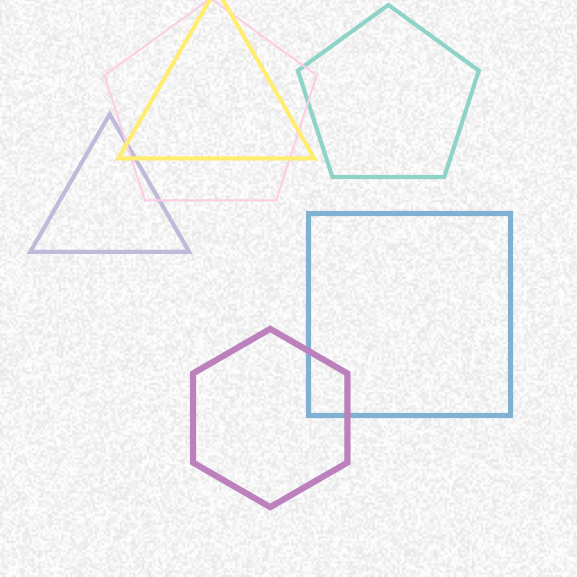[{"shape": "pentagon", "thickness": 2, "radius": 0.82, "center": [0.672, 0.826]}, {"shape": "triangle", "thickness": 2, "radius": 0.79, "center": [0.19, 0.642]}, {"shape": "square", "thickness": 2.5, "radius": 0.87, "center": [0.709, 0.456]}, {"shape": "pentagon", "thickness": 1, "radius": 0.97, "center": [0.365, 0.809]}, {"shape": "hexagon", "thickness": 3, "radius": 0.77, "center": [0.468, 0.275]}, {"shape": "triangle", "thickness": 2, "radius": 0.98, "center": [0.374, 0.823]}]